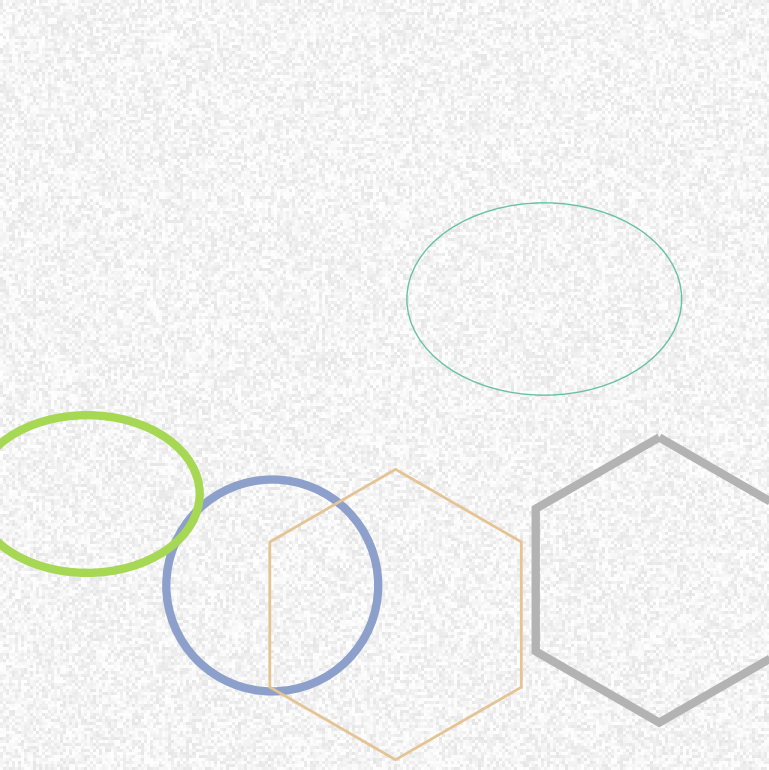[{"shape": "oval", "thickness": 0.5, "radius": 0.89, "center": [0.707, 0.612]}, {"shape": "circle", "thickness": 3, "radius": 0.69, "center": [0.354, 0.24]}, {"shape": "oval", "thickness": 3, "radius": 0.73, "center": [0.113, 0.358]}, {"shape": "hexagon", "thickness": 1, "radius": 0.94, "center": [0.514, 0.202]}, {"shape": "hexagon", "thickness": 3, "radius": 0.93, "center": [0.856, 0.247]}]